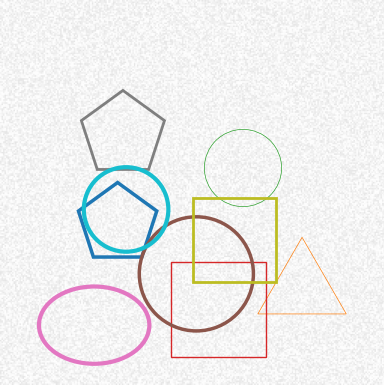[{"shape": "pentagon", "thickness": 2.5, "radius": 0.53, "center": [0.305, 0.419]}, {"shape": "triangle", "thickness": 0.5, "radius": 0.66, "center": [0.785, 0.251]}, {"shape": "circle", "thickness": 0.5, "radius": 0.5, "center": [0.631, 0.564]}, {"shape": "square", "thickness": 1, "radius": 0.62, "center": [0.569, 0.196]}, {"shape": "circle", "thickness": 2.5, "radius": 0.74, "center": [0.51, 0.289]}, {"shape": "oval", "thickness": 3, "radius": 0.72, "center": [0.245, 0.155]}, {"shape": "pentagon", "thickness": 2, "radius": 0.57, "center": [0.319, 0.652]}, {"shape": "square", "thickness": 2, "radius": 0.54, "center": [0.609, 0.377]}, {"shape": "circle", "thickness": 3, "radius": 0.55, "center": [0.328, 0.456]}]